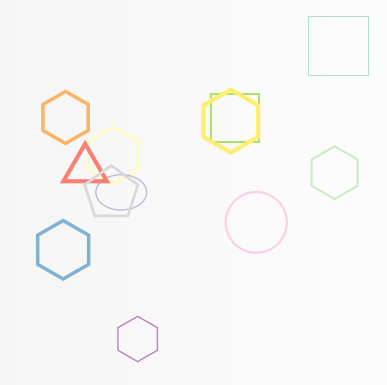[{"shape": "square", "thickness": 0.5, "radius": 0.38, "center": [0.873, 0.882]}, {"shape": "hexagon", "thickness": 1.5, "radius": 0.37, "center": [0.292, 0.596]}, {"shape": "oval", "thickness": 1, "radius": 0.33, "center": [0.313, 0.5]}, {"shape": "triangle", "thickness": 3, "radius": 0.32, "center": [0.22, 0.562]}, {"shape": "hexagon", "thickness": 2.5, "radius": 0.38, "center": [0.163, 0.351]}, {"shape": "hexagon", "thickness": 2.5, "radius": 0.34, "center": [0.169, 0.695]}, {"shape": "square", "thickness": 1.5, "radius": 0.31, "center": [0.607, 0.693]}, {"shape": "circle", "thickness": 1.5, "radius": 0.39, "center": [0.661, 0.422]}, {"shape": "pentagon", "thickness": 2, "radius": 0.36, "center": [0.287, 0.498]}, {"shape": "hexagon", "thickness": 1, "radius": 0.29, "center": [0.355, 0.12]}, {"shape": "hexagon", "thickness": 1.5, "radius": 0.34, "center": [0.863, 0.551]}, {"shape": "hexagon", "thickness": 3, "radius": 0.41, "center": [0.596, 0.685]}]